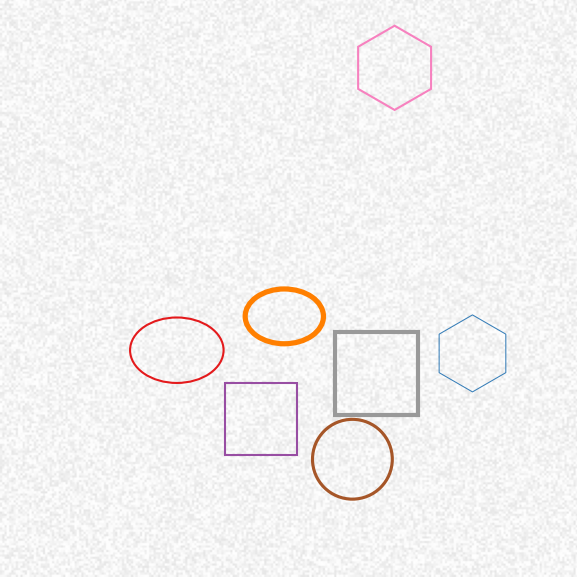[{"shape": "oval", "thickness": 1, "radius": 0.4, "center": [0.306, 0.393]}, {"shape": "hexagon", "thickness": 0.5, "radius": 0.33, "center": [0.818, 0.387]}, {"shape": "square", "thickness": 1, "radius": 0.31, "center": [0.452, 0.273]}, {"shape": "oval", "thickness": 2.5, "radius": 0.34, "center": [0.492, 0.451]}, {"shape": "circle", "thickness": 1.5, "radius": 0.35, "center": [0.61, 0.204]}, {"shape": "hexagon", "thickness": 1, "radius": 0.36, "center": [0.683, 0.882]}, {"shape": "square", "thickness": 2, "radius": 0.36, "center": [0.652, 0.352]}]